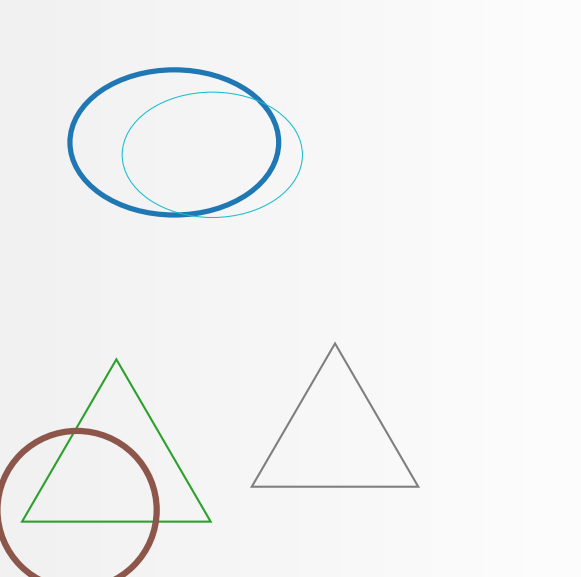[{"shape": "oval", "thickness": 2.5, "radius": 0.9, "center": [0.3, 0.753]}, {"shape": "triangle", "thickness": 1, "radius": 0.94, "center": [0.2, 0.19]}, {"shape": "circle", "thickness": 3, "radius": 0.68, "center": [0.133, 0.116]}, {"shape": "triangle", "thickness": 1, "radius": 0.83, "center": [0.576, 0.239]}, {"shape": "oval", "thickness": 0.5, "radius": 0.78, "center": [0.365, 0.731]}]